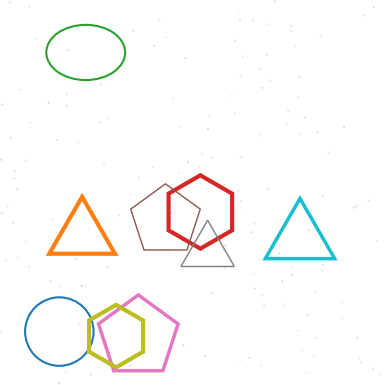[{"shape": "circle", "thickness": 1.5, "radius": 0.44, "center": [0.154, 0.139]}, {"shape": "triangle", "thickness": 3, "radius": 0.49, "center": [0.213, 0.39]}, {"shape": "oval", "thickness": 1.5, "radius": 0.51, "center": [0.223, 0.864]}, {"shape": "hexagon", "thickness": 3, "radius": 0.48, "center": [0.52, 0.449]}, {"shape": "pentagon", "thickness": 1, "radius": 0.47, "center": [0.43, 0.428]}, {"shape": "pentagon", "thickness": 2.5, "radius": 0.54, "center": [0.359, 0.125]}, {"shape": "triangle", "thickness": 1, "radius": 0.4, "center": [0.539, 0.348]}, {"shape": "hexagon", "thickness": 3, "radius": 0.41, "center": [0.302, 0.127]}, {"shape": "triangle", "thickness": 2.5, "radius": 0.52, "center": [0.779, 0.38]}]